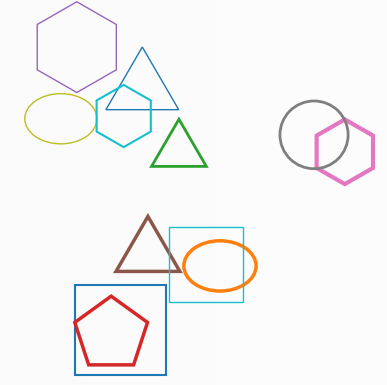[{"shape": "triangle", "thickness": 1, "radius": 0.54, "center": [0.367, 0.769]}, {"shape": "square", "thickness": 1.5, "radius": 0.59, "center": [0.311, 0.143]}, {"shape": "oval", "thickness": 2.5, "radius": 0.47, "center": [0.568, 0.309]}, {"shape": "triangle", "thickness": 2, "radius": 0.41, "center": [0.462, 0.609]}, {"shape": "pentagon", "thickness": 2.5, "radius": 0.49, "center": [0.287, 0.132]}, {"shape": "hexagon", "thickness": 1, "radius": 0.59, "center": [0.198, 0.878]}, {"shape": "triangle", "thickness": 2.5, "radius": 0.48, "center": [0.382, 0.343]}, {"shape": "hexagon", "thickness": 3, "radius": 0.42, "center": [0.89, 0.606]}, {"shape": "circle", "thickness": 2, "radius": 0.44, "center": [0.81, 0.65]}, {"shape": "oval", "thickness": 1, "radius": 0.47, "center": [0.157, 0.692]}, {"shape": "square", "thickness": 1, "radius": 0.48, "center": [0.531, 0.313]}, {"shape": "hexagon", "thickness": 1.5, "radius": 0.4, "center": [0.319, 0.699]}]